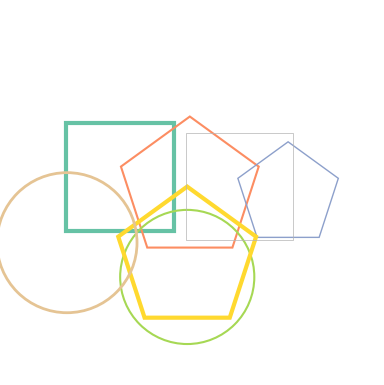[{"shape": "square", "thickness": 3, "radius": 0.7, "center": [0.311, 0.54]}, {"shape": "pentagon", "thickness": 1.5, "radius": 0.94, "center": [0.493, 0.509]}, {"shape": "pentagon", "thickness": 1, "radius": 0.69, "center": [0.748, 0.494]}, {"shape": "circle", "thickness": 1.5, "radius": 0.87, "center": [0.486, 0.281]}, {"shape": "pentagon", "thickness": 3, "radius": 0.94, "center": [0.486, 0.327]}, {"shape": "circle", "thickness": 2, "radius": 0.91, "center": [0.174, 0.37]}, {"shape": "square", "thickness": 0.5, "radius": 0.69, "center": [0.622, 0.516]}]